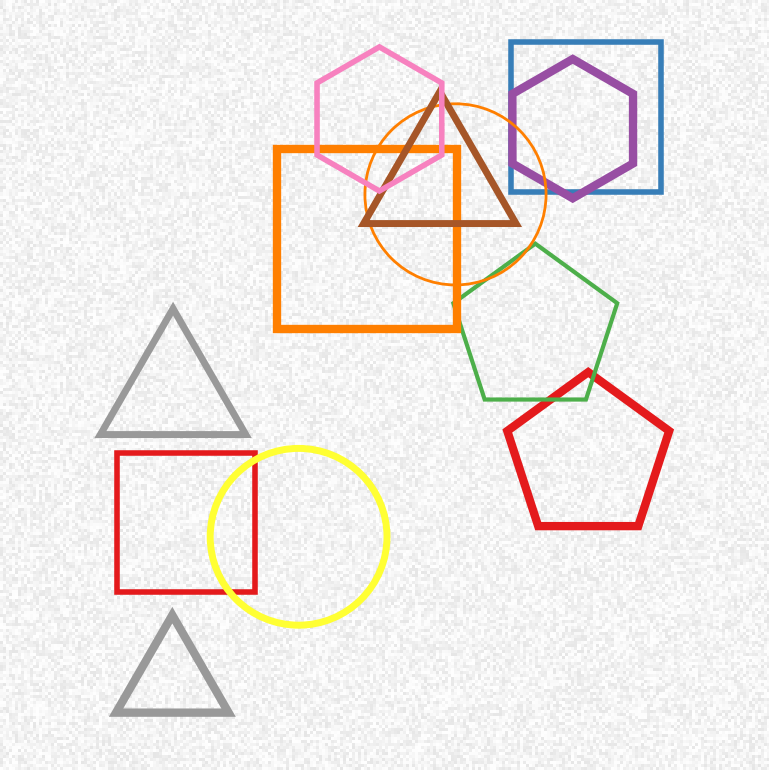[{"shape": "square", "thickness": 2, "radius": 0.45, "center": [0.242, 0.322]}, {"shape": "pentagon", "thickness": 3, "radius": 0.55, "center": [0.764, 0.406]}, {"shape": "square", "thickness": 2, "radius": 0.49, "center": [0.761, 0.848]}, {"shape": "pentagon", "thickness": 1.5, "radius": 0.56, "center": [0.695, 0.572]}, {"shape": "hexagon", "thickness": 3, "radius": 0.45, "center": [0.744, 0.833]}, {"shape": "circle", "thickness": 1, "radius": 0.59, "center": [0.592, 0.748]}, {"shape": "square", "thickness": 3, "radius": 0.58, "center": [0.476, 0.69]}, {"shape": "circle", "thickness": 2.5, "radius": 0.57, "center": [0.388, 0.303]}, {"shape": "triangle", "thickness": 2.5, "radius": 0.57, "center": [0.571, 0.767]}, {"shape": "hexagon", "thickness": 2, "radius": 0.47, "center": [0.493, 0.845]}, {"shape": "triangle", "thickness": 2.5, "radius": 0.55, "center": [0.225, 0.49]}, {"shape": "triangle", "thickness": 3, "radius": 0.42, "center": [0.224, 0.117]}]